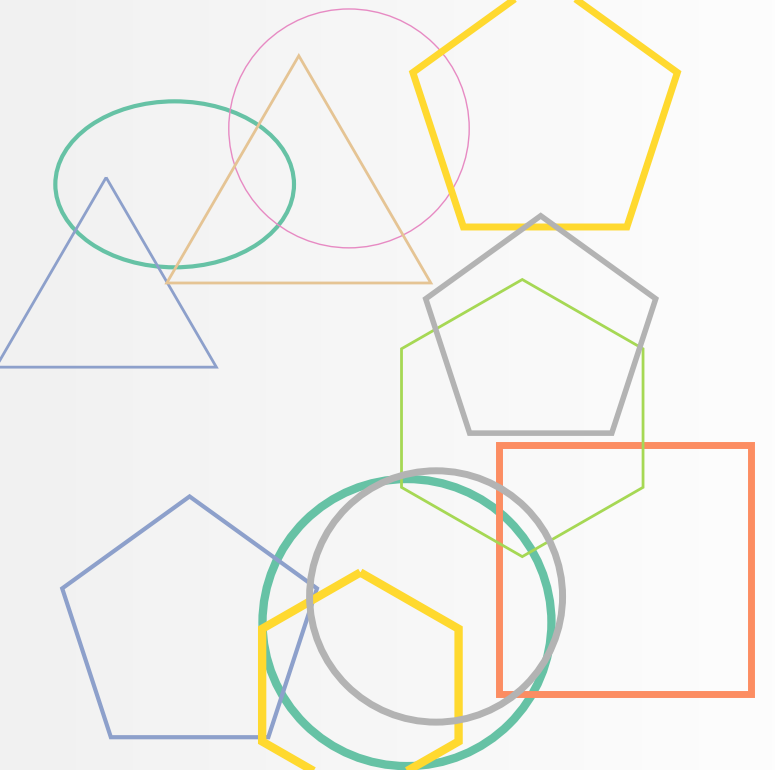[{"shape": "circle", "thickness": 3, "radius": 0.93, "center": [0.525, 0.191]}, {"shape": "oval", "thickness": 1.5, "radius": 0.77, "center": [0.225, 0.761]}, {"shape": "square", "thickness": 2.5, "radius": 0.81, "center": [0.806, 0.26]}, {"shape": "pentagon", "thickness": 1.5, "radius": 0.86, "center": [0.245, 0.182]}, {"shape": "triangle", "thickness": 1, "radius": 0.82, "center": [0.137, 0.605]}, {"shape": "circle", "thickness": 0.5, "radius": 0.78, "center": [0.45, 0.833]}, {"shape": "hexagon", "thickness": 1, "radius": 0.9, "center": [0.674, 0.457]}, {"shape": "pentagon", "thickness": 2.5, "radius": 0.9, "center": [0.703, 0.85]}, {"shape": "hexagon", "thickness": 3, "radius": 0.73, "center": [0.465, 0.11]}, {"shape": "triangle", "thickness": 1, "radius": 0.98, "center": [0.386, 0.731]}, {"shape": "circle", "thickness": 2.5, "radius": 0.82, "center": [0.563, 0.225]}, {"shape": "pentagon", "thickness": 2, "radius": 0.78, "center": [0.698, 0.564]}]